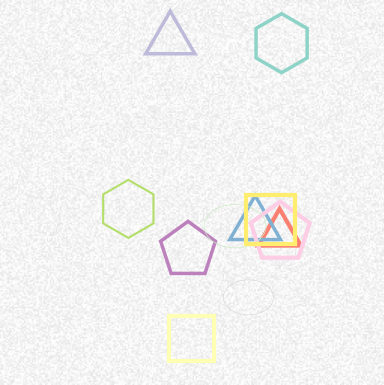[{"shape": "hexagon", "thickness": 2.5, "radius": 0.38, "center": [0.731, 0.888]}, {"shape": "square", "thickness": 3, "radius": 0.29, "center": [0.498, 0.12]}, {"shape": "triangle", "thickness": 2.5, "radius": 0.37, "center": [0.442, 0.897]}, {"shape": "triangle", "thickness": 3, "radius": 0.32, "center": [0.726, 0.394]}, {"shape": "triangle", "thickness": 2.5, "radius": 0.38, "center": [0.663, 0.416]}, {"shape": "hexagon", "thickness": 1.5, "radius": 0.38, "center": [0.333, 0.457]}, {"shape": "pentagon", "thickness": 3, "radius": 0.4, "center": [0.728, 0.396]}, {"shape": "oval", "thickness": 0.5, "radius": 0.33, "center": [0.645, 0.228]}, {"shape": "pentagon", "thickness": 2.5, "radius": 0.37, "center": [0.488, 0.35]}, {"shape": "oval", "thickness": 0.5, "radius": 0.4, "center": [0.611, 0.413]}, {"shape": "square", "thickness": 3, "radius": 0.32, "center": [0.703, 0.431]}]